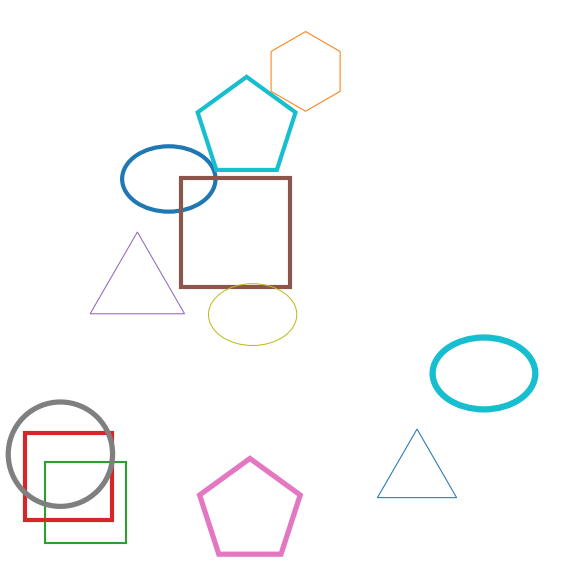[{"shape": "triangle", "thickness": 0.5, "radius": 0.4, "center": [0.722, 0.177]}, {"shape": "oval", "thickness": 2, "radius": 0.4, "center": [0.292, 0.689]}, {"shape": "hexagon", "thickness": 0.5, "radius": 0.35, "center": [0.529, 0.875]}, {"shape": "square", "thickness": 1, "radius": 0.35, "center": [0.148, 0.129]}, {"shape": "square", "thickness": 2, "radius": 0.38, "center": [0.119, 0.174]}, {"shape": "triangle", "thickness": 0.5, "radius": 0.47, "center": [0.238, 0.503]}, {"shape": "square", "thickness": 2, "radius": 0.47, "center": [0.407, 0.596]}, {"shape": "pentagon", "thickness": 2.5, "radius": 0.46, "center": [0.433, 0.114]}, {"shape": "circle", "thickness": 2.5, "radius": 0.45, "center": [0.105, 0.213]}, {"shape": "oval", "thickness": 0.5, "radius": 0.38, "center": [0.437, 0.454]}, {"shape": "oval", "thickness": 3, "radius": 0.44, "center": [0.838, 0.352]}, {"shape": "pentagon", "thickness": 2, "radius": 0.45, "center": [0.427, 0.777]}]